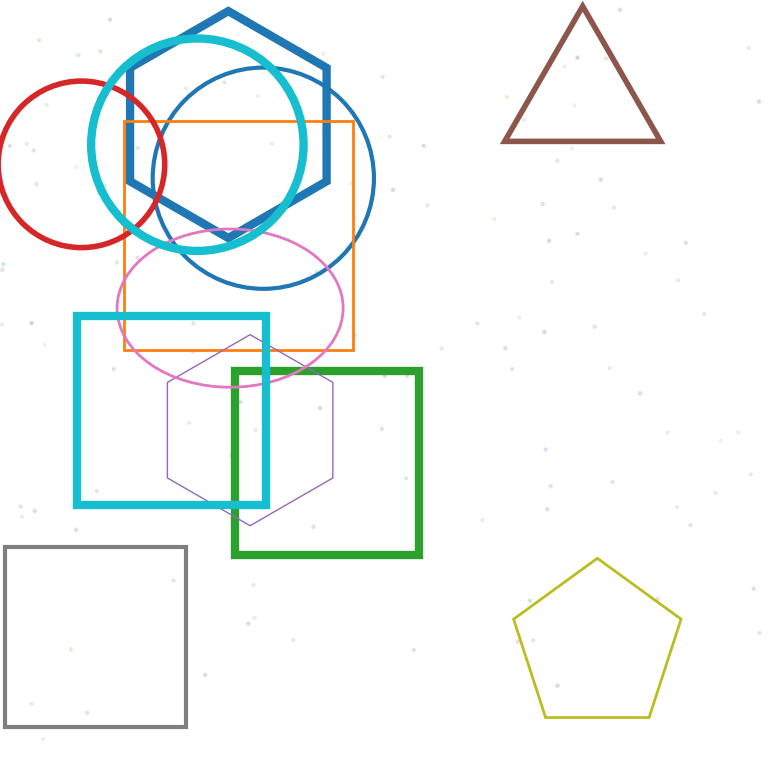[{"shape": "circle", "thickness": 1.5, "radius": 0.72, "center": [0.342, 0.769]}, {"shape": "hexagon", "thickness": 3, "radius": 0.74, "center": [0.297, 0.838]}, {"shape": "square", "thickness": 1, "radius": 0.74, "center": [0.31, 0.694]}, {"shape": "square", "thickness": 3, "radius": 0.6, "center": [0.425, 0.399]}, {"shape": "circle", "thickness": 2, "radius": 0.54, "center": [0.106, 0.787]}, {"shape": "hexagon", "thickness": 0.5, "radius": 0.62, "center": [0.325, 0.441]}, {"shape": "triangle", "thickness": 2, "radius": 0.58, "center": [0.757, 0.875]}, {"shape": "oval", "thickness": 1, "radius": 0.73, "center": [0.299, 0.6]}, {"shape": "square", "thickness": 1.5, "radius": 0.58, "center": [0.124, 0.172]}, {"shape": "pentagon", "thickness": 1, "radius": 0.57, "center": [0.776, 0.161]}, {"shape": "circle", "thickness": 3, "radius": 0.69, "center": [0.256, 0.812]}, {"shape": "square", "thickness": 3, "radius": 0.61, "center": [0.223, 0.467]}]